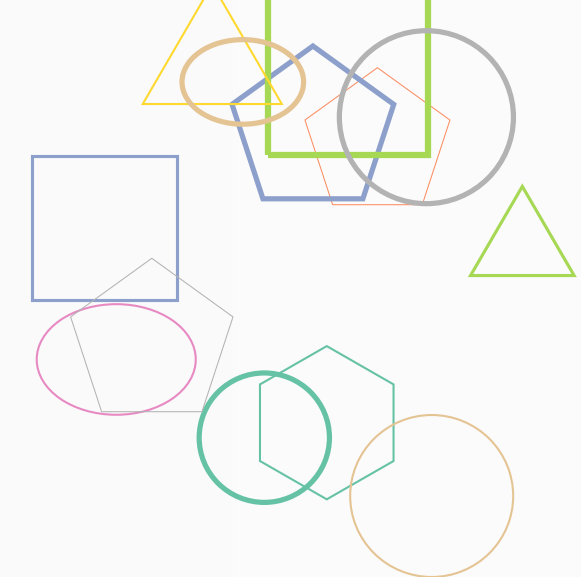[{"shape": "circle", "thickness": 2.5, "radius": 0.56, "center": [0.455, 0.241]}, {"shape": "hexagon", "thickness": 1, "radius": 0.66, "center": [0.562, 0.267]}, {"shape": "pentagon", "thickness": 0.5, "radius": 0.66, "center": [0.649, 0.751]}, {"shape": "square", "thickness": 1.5, "radius": 0.62, "center": [0.18, 0.604]}, {"shape": "pentagon", "thickness": 2.5, "radius": 0.73, "center": [0.538, 0.773]}, {"shape": "oval", "thickness": 1, "radius": 0.68, "center": [0.2, 0.377]}, {"shape": "triangle", "thickness": 1.5, "radius": 0.51, "center": [0.899, 0.573]}, {"shape": "square", "thickness": 3, "radius": 0.69, "center": [0.598, 0.869]}, {"shape": "triangle", "thickness": 1, "radius": 0.69, "center": [0.365, 0.888]}, {"shape": "circle", "thickness": 1, "radius": 0.7, "center": [0.743, 0.14]}, {"shape": "oval", "thickness": 2.5, "radius": 0.52, "center": [0.418, 0.857]}, {"shape": "pentagon", "thickness": 0.5, "radius": 0.73, "center": [0.261, 0.405]}, {"shape": "circle", "thickness": 2.5, "radius": 0.75, "center": [0.734, 0.796]}]